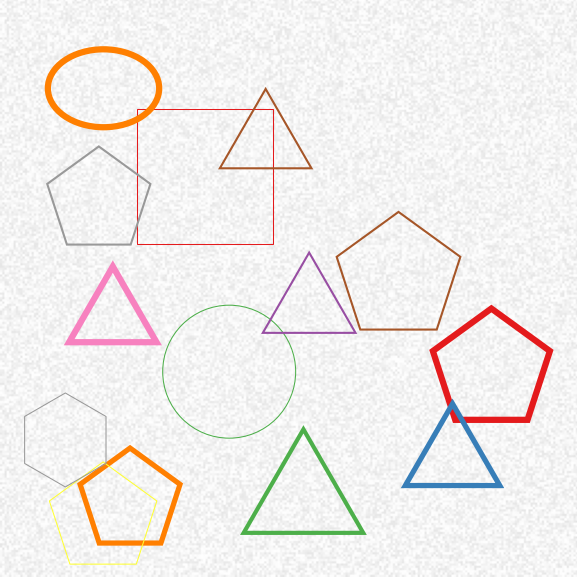[{"shape": "pentagon", "thickness": 3, "radius": 0.53, "center": [0.851, 0.358]}, {"shape": "square", "thickness": 0.5, "radius": 0.59, "center": [0.355, 0.693]}, {"shape": "triangle", "thickness": 2.5, "radius": 0.47, "center": [0.784, 0.206]}, {"shape": "circle", "thickness": 0.5, "radius": 0.58, "center": [0.397, 0.356]}, {"shape": "triangle", "thickness": 2, "radius": 0.6, "center": [0.525, 0.136]}, {"shape": "triangle", "thickness": 1, "radius": 0.46, "center": [0.535, 0.469]}, {"shape": "oval", "thickness": 3, "radius": 0.48, "center": [0.179, 0.846]}, {"shape": "pentagon", "thickness": 2.5, "radius": 0.45, "center": [0.225, 0.132]}, {"shape": "pentagon", "thickness": 0.5, "radius": 0.49, "center": [0.179, 0.101]}, {"shape": "pentagon", "thickness": 1, "radius": 0.56, "center": [0.69, 0.52]}, {"shape": "triangle", "thickness": 1, "radius": 0.46, "center": [0.46, 0.754]}, {"shape": "triangle", "thickness": 3, "radius": 0.44, "center": [0.195, 0.45]}, {"shape": "hexagon", "thickness": 0.5, "radius": 0.41, "center": [0.113, 0.237]}, {"shape": "pentagon", "thickness": 1, "radius": 0.47, "center": [0.171, 0.652]}]